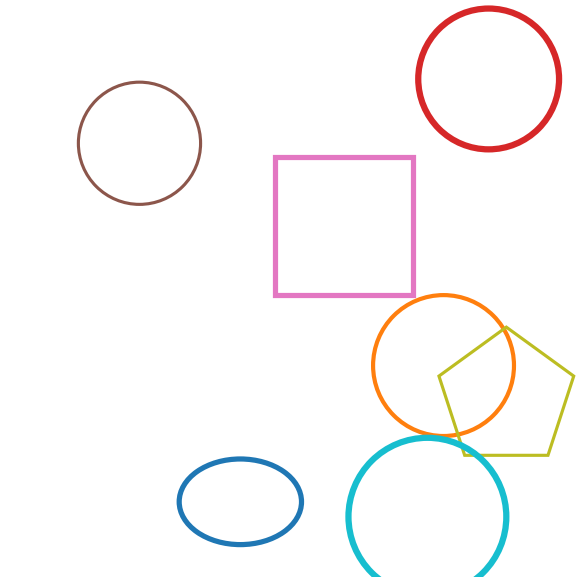[{"shape": "oval", "thickness": 2.5, "radius": 0.53, "center": [0.416, 0.13]}, {"shape": "circle", "thickness": 2, "radius": 0.61, "center": [0.768, 0.366]}, {"shape": "circle", "thickness": 3, "radius": 0.61, "center": [0.846, 0.862]}, {"shape": "circle", "thickness": 1.5, "radius": 0.53, "center": [0.242, 0.751]}, {"shape": "square", "thickness": 2.5, "radius": 0.6, "center": [0.596, 0.607]}, {"shape": "pentagon", "thickness": 1.5, "radius": 0.61, "center": [0.877, 0.31]}, {"shape": "circle", "thickness": 3, "radius": 0.68, "center": [0.74, 0.104]}]